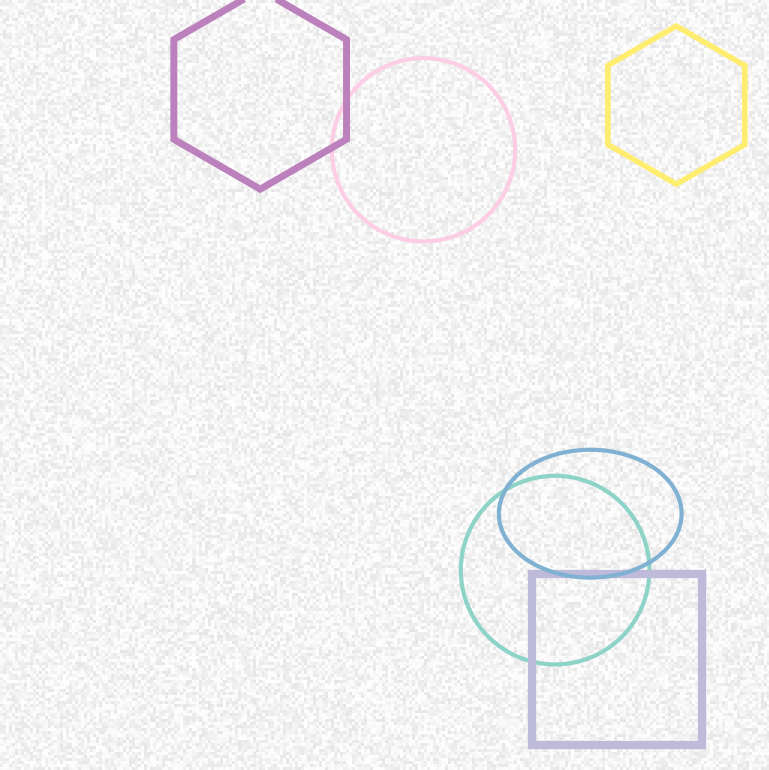[{"shape": "circle", "thickness": 1.5, "radius": 0.61, "center": [0.721, 0.26]}, {"shape": "square", "thickness": 3, "radius": 0.55, "center": [0.801, 0.143]}, {"shape": "oval", "thickness": 1.5, "radius": 0.59, "center": [0.767, 0.333]}, {"shape": "circle", "thickness": 1.5, "radius": 0.6, "center": [0.55, 0.805]}, {"shape": "hexagon", "thickness": 2.5, "radius": 0.65, "center": [0.338, 0.884]}, {"shape": "hexagon", "thickness": 2, "radius": 0.51, "center": [0.878, 0.864]}]